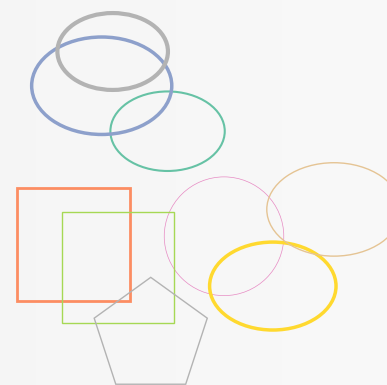[{"shape": "oval", "thickness": 1.5, "radius": 0.74, "center": [0.432, 0.659]}, {"shape": "square", "thickness": 2, "radius": 0.73, "center": [0.19, 0.366]}, {"shape": "oval", "thickness": 2.5, "radius": 0.9, "center": [0.262, 0.777]}, {"shape": "circle", "thickness": 0.5, "radius": 0.77, "center": [0.578, 0.386]}, {"shape": "square", "thickness": 1, "radius": 0.72, "center": [0.304, 0.306]}, {"shape": "oval", "thickness": 2.5, "radius": 0.82, "center": [0.704, 0.257]}, {"shape": "oval", "thickness": 1, "radius": 0.87, "center": [0.862, 0.456]}, {"shape": "pentagon", "thickness": 1, "radius": 0.77, "center": [0.389, 0.126]}, {"shape": "oval", "thickness": 3, "radius": 0.71, "center": [0.291, 0.866]}]